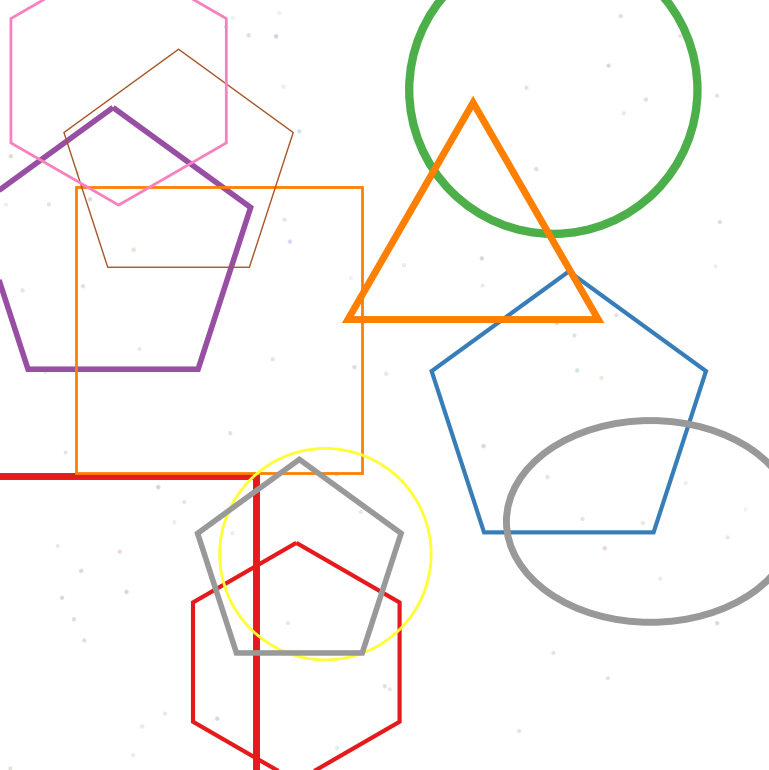[{"shape": "hexagon", "thickness": 1.5, "radius": 0.77, "center": [0.385, 0.14]}, {"shape": "square", "thickness": 2.5, "radius": 1.0, "center": [0.133, 0.183]}, {"shape": "pentagon", "thickness": 1.5, "radius": 0.94, "center": [0.739, 0.46]}, {"shape": "circle", "thickness": 3, "radius": 0.94, "center": [0.719, 0.883]}, {"shape": "pentagon", "thickness": 2, "radius": 0.94, "center": [0.147, 0.672]}, {"shape": "square", "thickness": 1, "radius": 0.93, "center": [0.285, 0.571]}, {"shape": "triangle", "thickness": 2.5, "radius": 0.94, "center": [0.614, 0.679]}, {"shape": "circle", "thickness": 1, "radius": 0.69, "center": [0.423, 0.28]}, {"shape": "pentagon", "thickness": 0.5, "radius": 0.78, "center": [0.232, 0.78]}, {"shape": "hexagon", "thickness": 1, "radius": 0.81, "center": [0.154, 0.895]}, {"shape": "pentagon", "thickness": 2, "radius": 0.69, "center": [0.389, 0.264]}, {"shape": "oval", "thickness": 2.5, "radius": 0.94, "center": [0.845, 0.323]}]